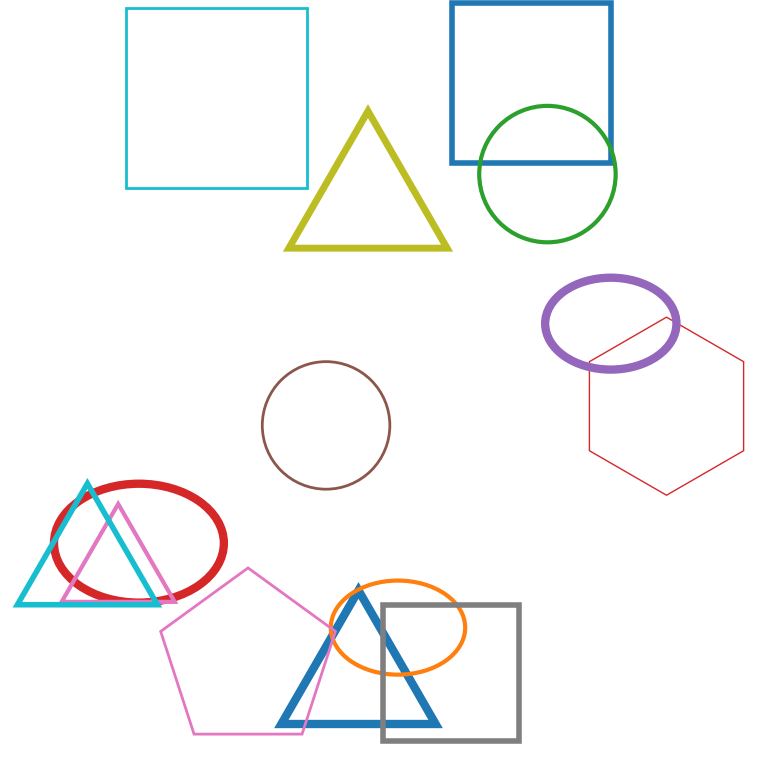[{"shape": "triangle", "thickness": 3, "radius": 0.58, "center": [0.466, 0.118]}, {"shape": "square", "thickness": 2, "radius": 0.52, "center": [0.69, 0.893]}, {"shape": "oval", "thickness": 1.5, "radius": 0.44, "center": [0.517, 0.185]}, {"shape": "circle", "thickness": 1.5, "radius": 0.44, "center": [0.711, 0.774]}, {"shape": "hexagon", "thickness": 0.5, "radius": 0.58, "center": [0.866, 0.472]}, {"shape": "oval", "thickness": 3, "radius": 0.55, "center": [0.18, 0.295]}, {"shape": "oval", "thickness": 3, "radius": 0.43, "center": [0.793, 0.58]}, {"shape": "circle", "thickness": 1, "radius": 0.41, "center": [0.423, 0.448]}, {"shape": "pentagon", "thickness": 1, "radius": 0.6, "center": [0.322, 0.143]}, {"shape": "triangle", "thickness": 1.5, "radius": 0.42, "center": [0.153, 0.261]}, {"shape": "square", "thickness": 2, "radius": 0.44, "center": [0.585, 0.126]}, {"shape": "triangle", "thickness": 2.5, "radius": 0.59, "center": [0.478, 0.737]}, {"shape": "square", "thickness": 1, "radius": 0.59, "center": [0.282, 0.873]}, {"shape": "triangle", "thickness": 2, "radius": 0.52, "center": [0.114, 0.267]}]